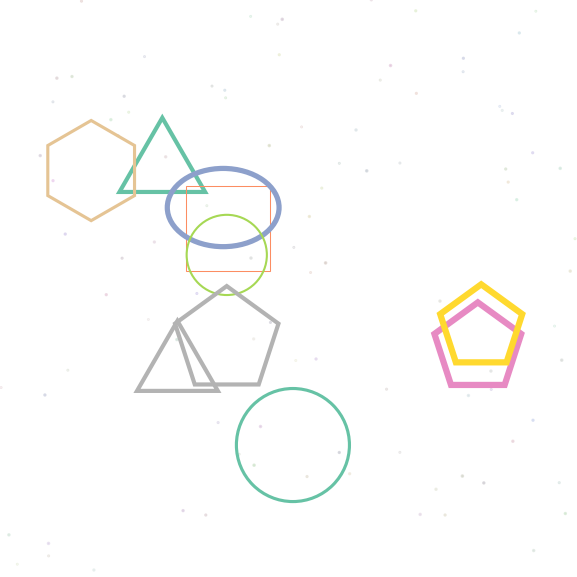[{"shape": "circle", "thickness": 1.5, "radius": 0.49, "center": [0.507, 0.229]}, {"shape": "triangle", "thickness": 2, "radius": 0.43, "center": [0.281, 0.71]}, {"shape": "square", "thickness": 0.5, "radius": 0.37, "center": [0.395, 0.603]}, {"shape": "oval", "thickness": 2.5, "radius": 0.48, "center": [0.386, 0.64]}, {"shape": "pentagon", "thickness": 3, "radius": 0.4, "center": [0.827, 0.396]}, {"shape": "circle", "thickness": 1, "radius": 0.35, "center": [0.393, 0.558]}, {"shape": "pentagon", "thickness": 3, "radius": 0.37, "center": [0.833, 0.432]}, {"shape": "hexagon", "thickness": 1.5, "radius": 0.43, "center": [0.158, 0.704]}, {"shape": "triangle", "thickness": 2, "radius": 0.4, "center": [0.307, 0.363]}, {"shape": "pentagon", "thickness": 2, "radius": 0.47, "center": [0.393, 0.41]}]